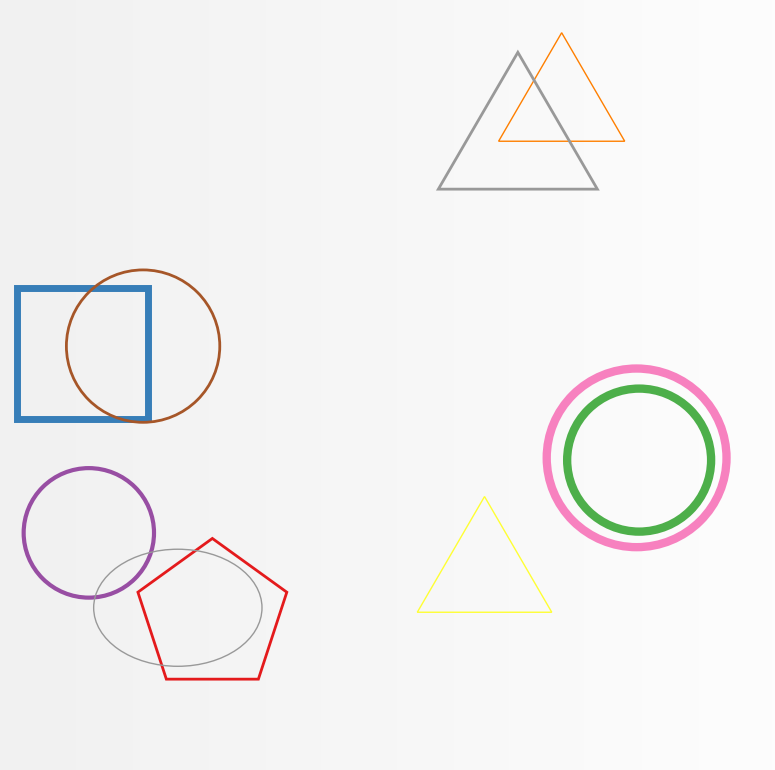[{"shape": "pentagon", "thickness": 1, "radius": 0.51, "center": [0.274, 0.2]}, {"shape": "square", "thickness": 2.5, "radius": 0.42, "center": [0.106, 0.541]}, {"shape": "circle", "thickness": 3, "radius": 0.46, "center": [0.825, 0.402]}, {"shape": "circle", "thickness": 1.5, "radius": 0.42, "center": [0.115, 0.308]}, {"shape": "triangle", "thickness": 0.5, "radius": 0.47, "center": [0.725, 0.864]}, {"shape": "triangle", "thickness": 0.5, "radius": 0.5, "center": [0.625, 0.255]}, {"shape": "circle", "thickness": 1, "radius": 0.49, "center": [0.185, 0.551]}, {"shape": "circle", "thickness": 3, "radius": 0.58, "center": [0.821, 0.405]}, {"shape": "triangle", "thickness": 1, "radius": 0.59, "center": [0.668, 0.814]}, {"shape": "oval", "thickness": 0.5, "radius": 0.54, "center": [0.229, 0.211]}]